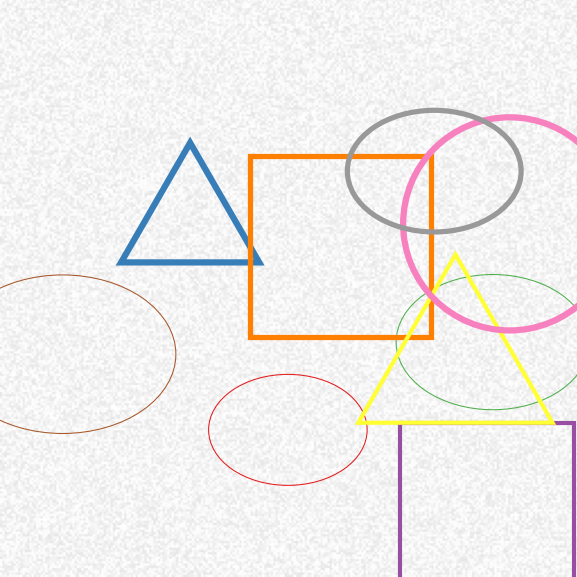[{"shape": "oval", "thickness": 0.5, "radius": 0.69, "center": [0.498, 0.255]}, {"shape": "triangle", "thickness": 3, "radius": 0.69, "center": [0.329, 0.614]}, {"shape": "oval", "thickness": 0.5, "radius": 0.84, "center": [0.853, 0.407]}, {"shape": "square", "thickness": 2, "radius": 0.75, "center": [0.843, 0.116]}, {"shape": "square", "thickness": 2.5, "radius": 0.79, "center": [0.59, 0.572]}, {"shape": "triangle", "thickness": 2, "radius": 0.97, "center": [0.789, 0.364]}, {"shape": "oval", "thickness": 0.5, "radius": 0.98, "center": [0.108, 0.386]}, {"shape": "circle", "thickness": 3, "radius": 0.92, "center": [0.883, 0.612]}, {"shape": "oval", "thickness": 2.5, "radius": 0.75, "center": [0.752, 0.703]}]